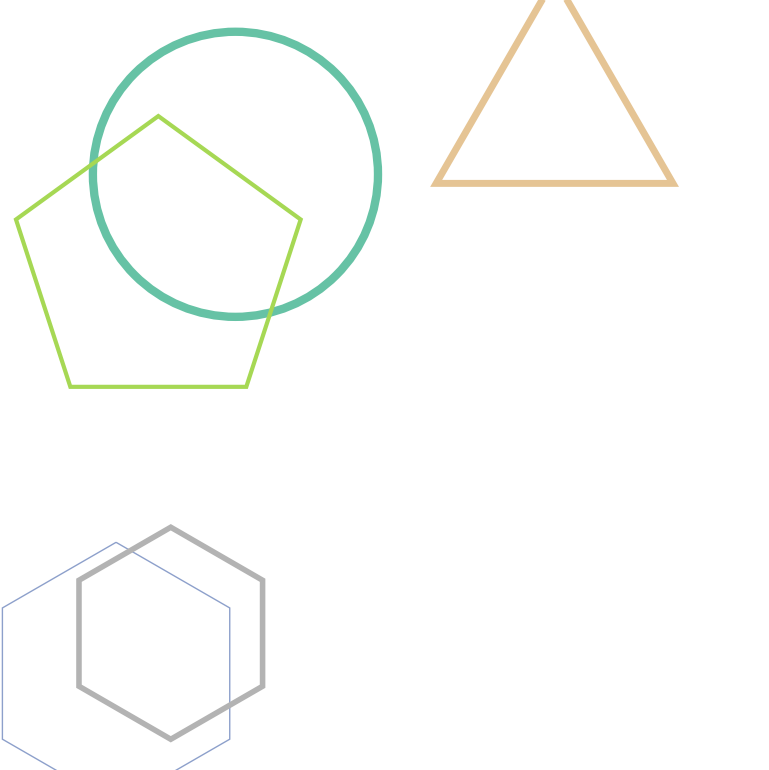[{"shape": "circle", "thickness": 3, "radius": 0.93, "center": [0.306, 0.774]}, {"shape": "hexagon", "thickness": 0.5, "radius": 0.85, "center": [0.151, 0.125]}, {"shape": "pentagon", "thickness": 1.5, "radius": 0.97, "center": [0.206, 0.655]}, {"shape": "triangle", "thickness": 2.5, "radius": 0.89, "center": [0.72, 0.851]}, {"shape": "hexagon", "thickness": 2, "radius": 0.69, "center": [0.222, 0.178]}]